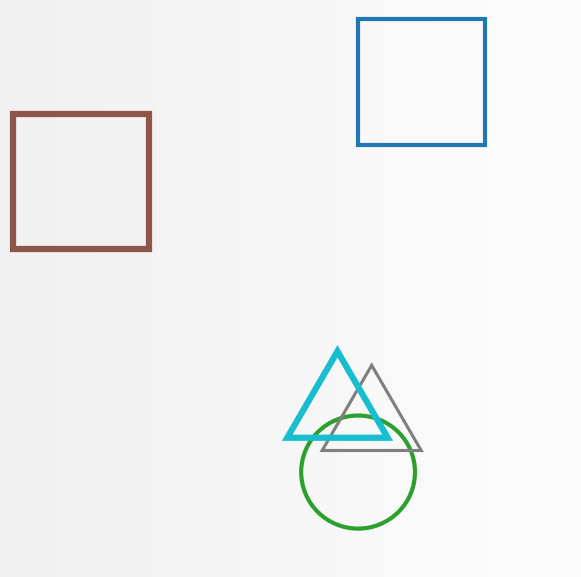[{"shape": "square", "thickness": 2, "radius": 0.55, "center": [0.725, 0.857]}, {"shape": "circle", "thickness": 2, "radius": 0.49, "center": [0.616, 0.182]}, {"shape": "square", "thickness": 3, "radius": 0.58, "center": [0.139, 0.685]}, {"shape": "triangle", "thickness": 1.5, "radius": 0.49, "center": [0.639, 0.268]}, {"shape": "triangle", "thickness": 3, "radius": 0.5, "center": [0.581, 0.291]}]